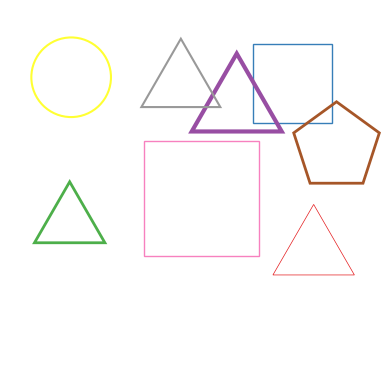[{"shape": "triangle", "thickness": 0.5, "radius": 0.61, "center": [0.815, 0.347]}, {"shape": "square", "thickness": 1, "radius": 0.51, "center": [0.76, 0.783]}, {"shape": "triangle", "thickness": 2, "radius": 0.53, "center": [0.181, 0.422]}, {"shape": "triangle", "thickness": 3, "radius": 0.67, "center": [0.615, 0.726]}, {"shape": "circle", "thickness": 1.5, "radius": 0.52, "center": [0.185, 0.799]}, {"shape": "pentagon", "thickness": 2, "radius": 0.58, "center": [0.874, 0.619]}, {"shape": "square", "thickness": 1, "radius": 0.75, "center": [0.524, 0.484]}, {"shape": "triangle", "thickness": 1.5, "radius": 0.59, "center": [0.47, 0.781]}]